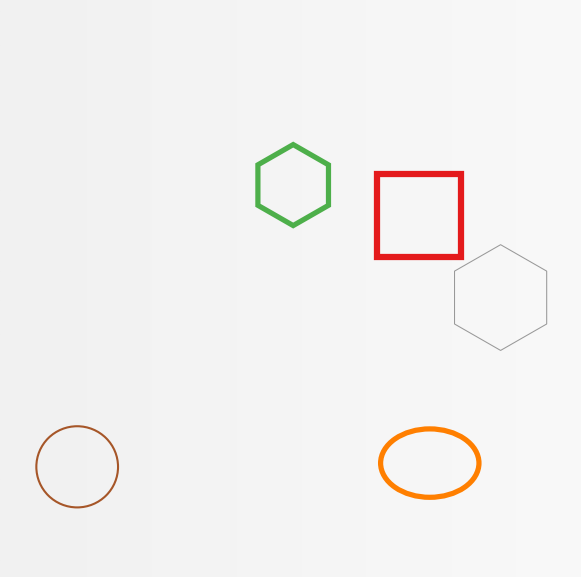[{"shape": "square", "thickness": 3, "radius": 0.36, "center": [0.721, 0.626]}, {"shape": "hexagon", "thickness": 2.5, "radius": 0.35, "center": [0.504, 0.679]}, {"shape": "oval", "thickness": 2.5, "radius": 0.42, "center": [0.739, 0.197]}, {"shape": "circle", "thickness": 1, "radius": 0.35, "center": [0.133, 0.191]}, {"shape": "hexagon", "thickness": 0.5, "radius": 0.46, "center": [0.861, 0.484]}]